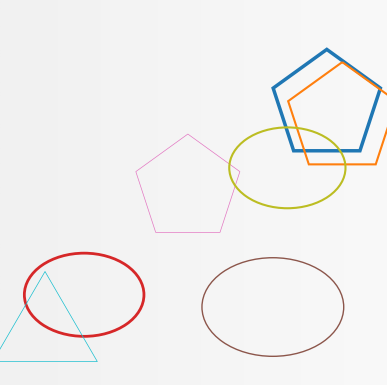[{"shape": "pentagon", "thickness": 2.5, "radius": 0.73, "center": [0.843, 0.726]}, {"shape": "pentagon", "thickness": 1.5, "radius": 0.73, "center": [0.883, 0.692]}, {"shape": "oval", "thickness": 2, "radius": 0.77, "center": [0.217, 0.234]}, {"shape": "oval", "thickness": 1, "radius": 0.91, "center": [0.704, 0.203]}, {"shape": "pentagon", "thickness": 0.5, "radius": 0.71, "center": [0.485, 0.511]}, {"shape": "oval", "thickness": 1.5, "radius": 0.75, "center": [0.742, 0.564]}, {"shape": "triangle", "thickness": 0.5, "radius": 0.78, "center": [0.116, 0.139]}]